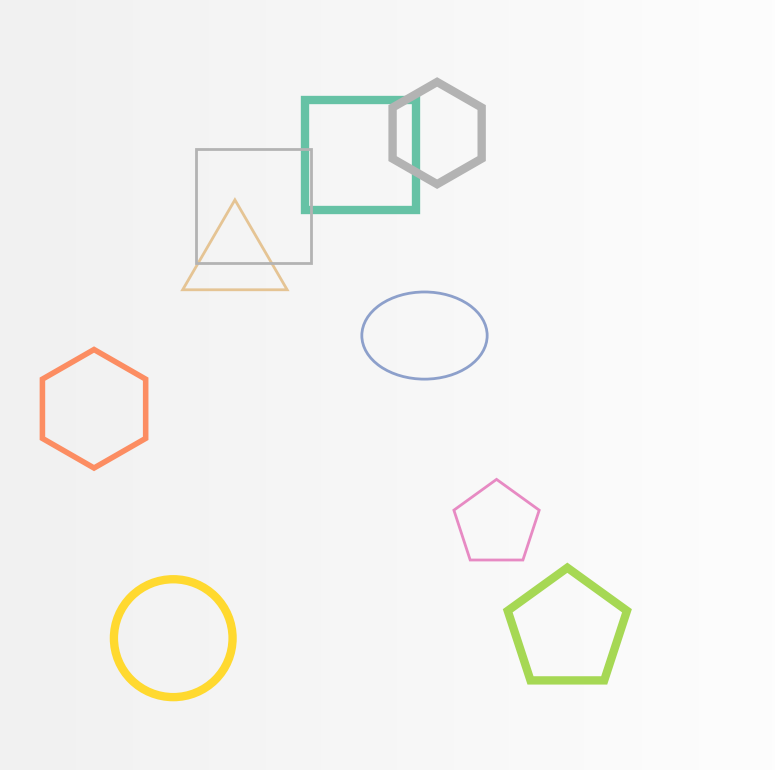[{"shape": "square", "thickness": 3, "radius": 0.36, "center": [0.465, 0.799]}, {"shape": "hexagon", "thickness": 2, "radius": 0.38, "center": [0.121, 0.469]}, {"shape": "oval", "thickness": 1, "radius": 0.4, "center": [0.548, 0.564]}, {"shape": "pentagon", "thickness": 1, "radius": 0.29, "center": [0.641, 0.32]}, {"shape": "pentagon", "thickness": 3, "radius": 0.4, "center": [0.732, 0.182]}, {"shape": "circle", "thickness": 3, "radius": 0.38, "center": [0.224, 0.171]}, {"shape": "triangle", "thickness": 1, "radius": 0.39, "center": [0.303, 0.663]}, {"shape": "hexagon", "thickness": 3, "radius": 0.33, "center": [0.564, 0.827]}, {"shape": "square", "thickness": 1, "radius": 0.37, "center": [0.327, 0.733]}]